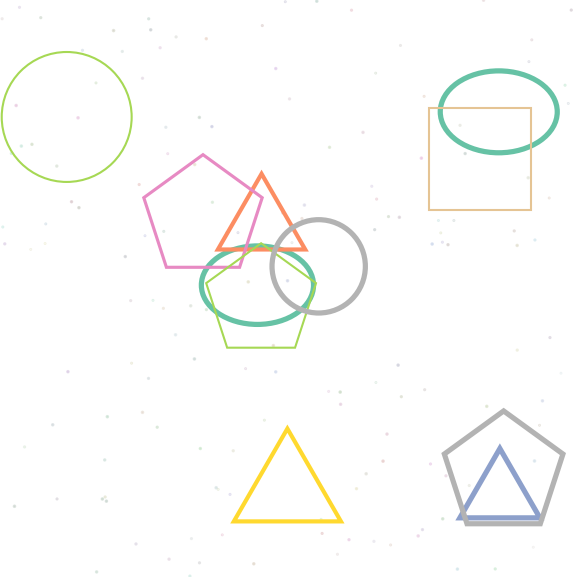[{"shape": "oval", "thickness": 2.5, "radius": 0.51, "center": [0.864, 0.805]}, {"shape": "oval", "thickness": 2.5, "radius": 0.49, "center": [0.446, 0.505]}, {"shape": "triangle", "thickness": 2, "radius": 0.44, "center": [0.453, 0.611]}, {"shape": "triangle", "thickness": 2.5, "radius": 0.4, "center": [0.866, 0.142]}, {"shape": "pentagon", "thickness": 1.5, "radius": 0.54, "center": [0.352, 0.623]}, {"shape": "circle", "thickness": 1, "radius": 0.56, "center": [0.115, 0.797]}, {"shape": "pentagon", "thickness": 1, "radius": 0.5, "center": [0.452, 0.478]}, {"shape": "triangle", "thickness": 2, "radius": 0.54, "center": [0.498, 0.15]}, {"shape": "square", "thickness": 1, "radius": 0.44, "center": [0.832, 0.724]}, {"shape": "pentagon", "thickness": 2.5, "radius": 0.54, "center": [0.872, 0.18]}, {"shape": "circle", "thickness": 2.5, "radius": 0.4, "center": [0.552, 0.538]}]